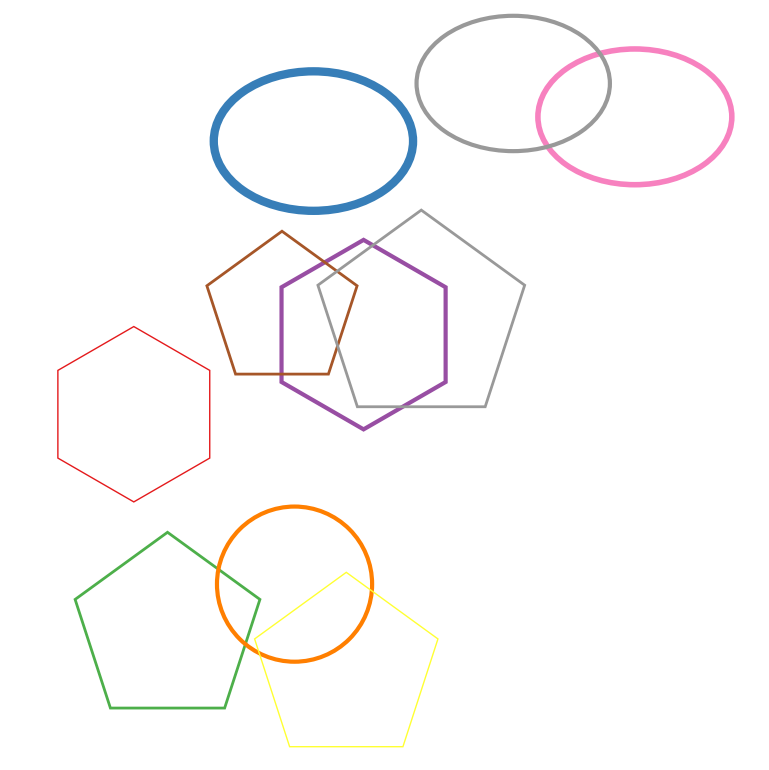[{"shape": "hexagon", "thickness": 0.5, "radius": 0.57, "center": [0.174, 0.462]}, {"shape": "oval", "thickness": 3, "radius": 0.65, "center": [0.407, 0.817]}, {"shape": "pentagon", "thickness": 1, "radius": 0.63, "center": [0.218, 0.183]}, {"shape": "hexagon", "thickness": 1.5, "radius": 0.62, "center": [0.472, 0.565]}, {"shape": "circle", "thickness": 1.5, "radius": 0.5, "center": [0.383, 0.241]}, {"shape": "pentagon", "thickness": 0.5, "radius": 0.63, "center": [0.45, 0.132]}, {"shape": "pentagon", "thickness": 1, "radius": 0.51, "center": [0.366, 0.597]}, {"shape": "oval", "thickness": 2, "radius": 0.63, "center": [0.824, 0.848]}, {"shape": "oval", "thickness": 1.5, "radius": 0.63, "center": [0.667, 0.892]}, {"shape": "pentagon", "thickness": 1, "radius": 0.71, "center": [0.547, 0.586]}]